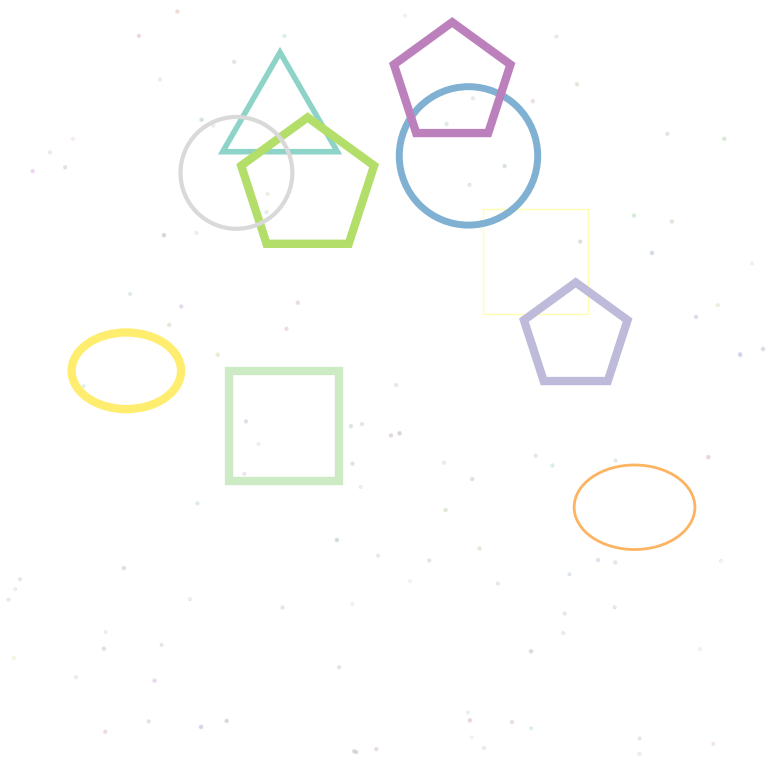[{"shape": "triangle", "thickness": 2, "radius": 0.43, "center": [0.364, 0.846]}, {"shape": "square", "thickness": 0.5, "radius": 0.34, "center": [0.696, 0.66]}, {"shape": "pentagon", "thickness": 3, "radius": 0.35, "center": [0.748, 0.562]}, {"shape": "circle", "thickness": 2.5, "radius": 0.45, "center": [0.608, 0.798]}, {"shape": "oval", "thickness": 1, "radius": 0.39, "center": [0.824, 0.341]}, {"shape": "pentagon", "thickness": 3, "radius": 0.45, "center": [0.4, 0.757]}, {"shape": "circle", "thickness": 1.5, "radius": 0.36, "center": [0.307, 0.775]}, {"shape": "pentagon", "thickness": 3, "radius": 0.4, "center": [0.587, 0.892]}, {"shape": "square", "thickness": 3, "radius": 0.36, "center": [0.369, 0.447]}, {"shape": "oval", "thickness": 3, "radius": 0.36, "center": [0.164, 0.518]}]